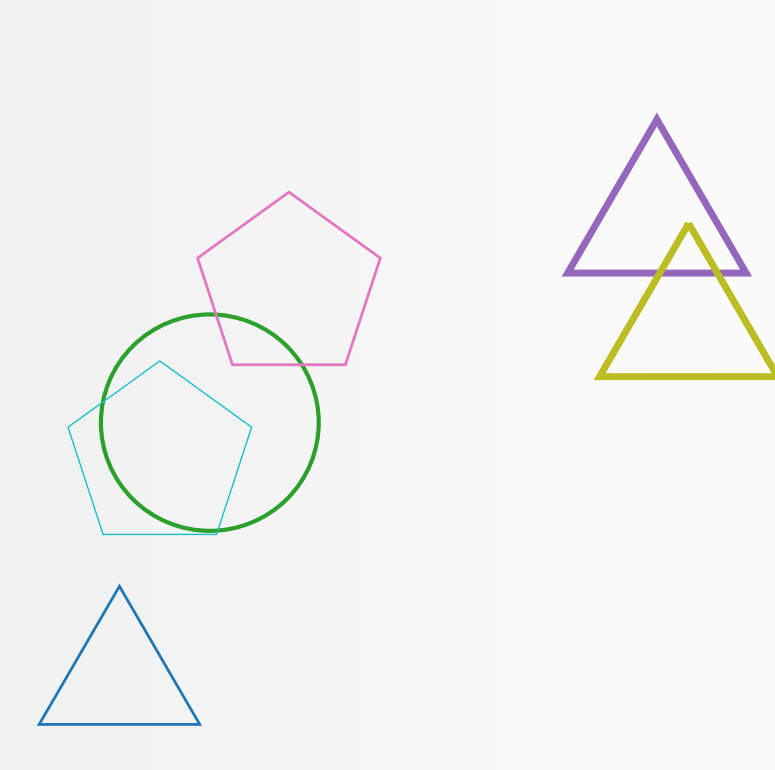[{"shape": "triangle", "thickness": 1, "radius": 0.6, "center": [0.154, 0.119]}, {"shape": "circle", "thickness": 1.5, "radius": 0.7, "center": [0.271, 0.451]}, {"shape": "triangle", "thickness": 2.5, "radius": 0.66, "center": [0.848, 0.712]}, {"shape": "pentagon", "thickness": 1, "radius": 0.62, "center": [0.373, 0.627]}, {"shape": "triangle", "thickness": 2.5, "radius": 0.66, "center": [0.889, 0.577]}, {"shape": "pentagon", "thickness": 0.5, "radius": 0.62, "center": [0.206, 0.407]}]